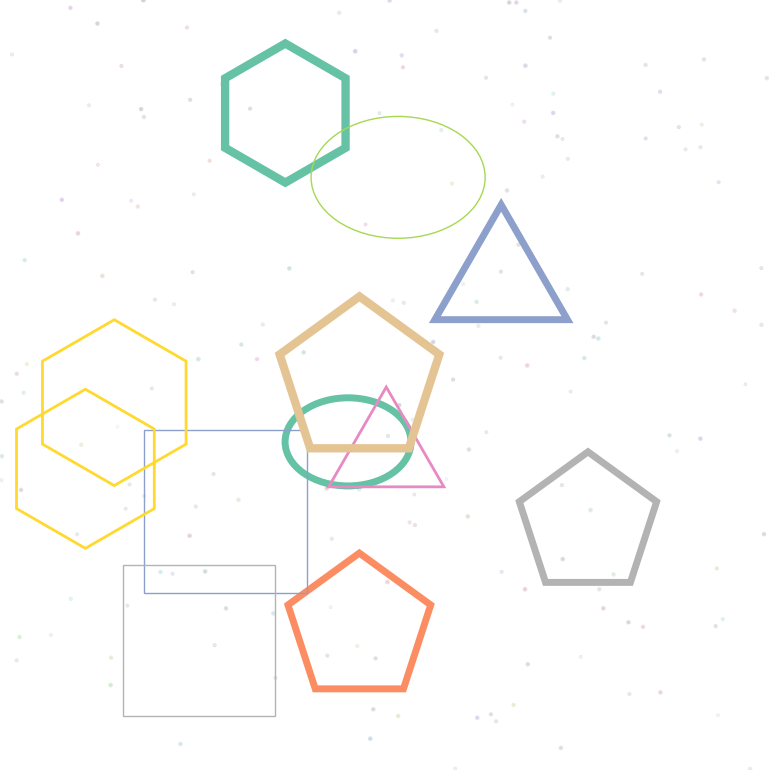[{"shape": "hexagon", "thickness": 3, "radius": 0.45, "center": [0.371, 0.853]}, {"shape": "oval", "thickness": 2.5, "radius": 0.41, "center": [0.452, 0.426]}, {"shape": "pentagon", "thickness": 2.5, "radius": 0.49, "center": [0.467, 0.184]}, {"shape": "square", "thickness": 0.5, "radius": 0.53, "center": [0.293, 0.336]}, {"shape": "triangle", "thickness": 2.5, "radius": 0.5, "center": [0.651, 0.635]}, {"shape": "triangle", "thickness": 1, "radius": 0.43, "center": [0.502, 0.411]}, {"shape": "oval", "thickness": 0.5, "radius": 0.57, "center": [0.517, 0.77]}, {"shape": "hexagon", "thickness": 1, "radius": 0.52, "center": [0.111, 0.391]}, {"shape": "hexagon", "thickness": 1, "radius": 0.54, "center": [0.148, 0.477]}, {"shape": "pentagon", "thickness": 3, "radius": 0.55, "center": [0.467, 0.506]}, {"shape": "pentagon", "thickness": 2.5, "radius": 0.47, "center": [0.764, 0.319]}, {"shape": "square", "thickness": 0.5, "radius": 0.49, "center": [0.258, 0.168]}]